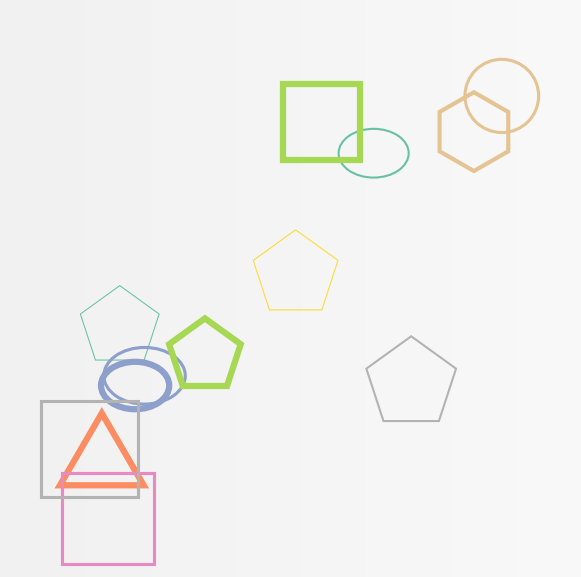[{"shape": "pentagon", "thickness": 0.5, "radius": 0.36, "center": [0.206, 0.433]}, {"shape": "oval", "thickness": 1, "radius": 0.3, "center": [0.643, 0.734]}, {"shape": "triangle", "thickness": 3, "radius": 0.42, "center": [0.175, 0.2]}, {"shape": "oval", "thickness": 3, "radius": 0.29, "center": [0.232, 0.332]}, {"shape": "oval", "thickness": 1.5, "radius": 0.35, "center": [0.249, 0.348]}, {"shape": "square", "thickness": 1.5, "radius": 0.39, "center": [0.186, 0.102]}, {"shape": "square", "thickness": 3, "radius": 0.33, "center": [0.554, 0.789]}, {"shape": "pentagon", "thickness": 3, "radius": 0.32, "center": [0.353, 0.383]}, {"shape": "pentagon", "thickness": 0.5, "radius": 0.38, "center": [0.509, 0.525]}, {"shape": "circle", "thickness": 1.5, "radius": 0.32, "center": [0.863, 0.833]}, {"shape": "hexagon", "thickness": 2, "radius": 0.34, "center": [0.815, 0.771]}, {"shape": "pentagon", "thickness": 1, "radius": 0.41, "center": [0.707, 0.336]}, {"shape": "square", "thickness": 1.5, "radius": 0.42, "center": [0.154, 0.222]}]